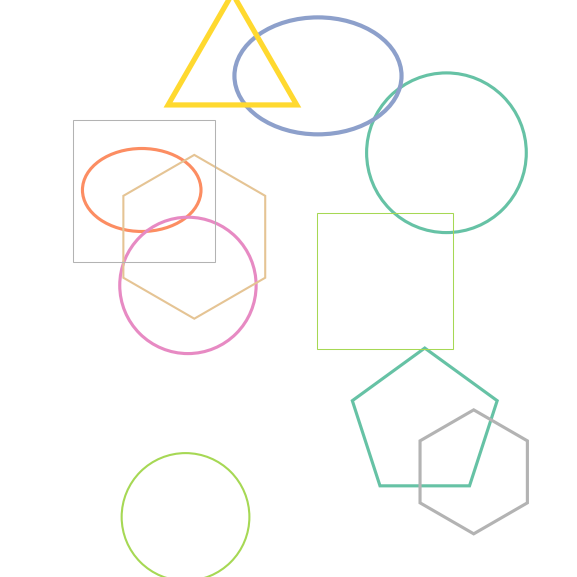[{"shape": "pentagon", "thickness": 1.5, "radius": 0.66, "center": [0.735, 0.265]}, {"shape": "circle", "thickness": 1.5, "radius": 0.69, "center": [0.773, 0.735]}, {"shape": "oval", "thickness": 1.5, "radius": 0.51, "center": [0.245, 0.67]}, {"shape": "oval", "thickness": 2, "radius": 0.72, "center": [0.551, 0.868]}, {"shape": "circle", "thickness": 1.5, "radius": 0.59, "center": [0.325, 0.505]}, {"shape": "square", "thickness": 0.5, "radius": 0.59, "center": [0.667, 0.512]}, {"shape": "circle", "thickness": 1, "radius": 0.55, "center": [0.321, 0.104]}, {"shape": "triangle", "thickness": 2.5, "radius": 0.64, "center": [0.402, 0.882]}, {"shape": "hexagon", "thickness": 1, "radius": 0.71, "center": [0.336, 0.589]}, {"shape": "hexagon", "thickness": 1.5, "radius": 0.54, "center": [0.82, 0.182]}, {"shape": "square", "thickness": 0.5, "radius": 0.61, "center": [0.25, 0.668]}]